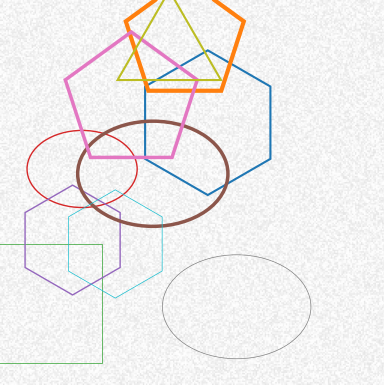[{"shape": "hexagon", "thickness": 1.5, "radius": 0.94, "center": [0.54, 0.681]}, {"shape": "pentagon", "thickness": 3, "radius": 0.81, "center": [0.48, 0.895]}, {"shape": "square", "thickness": 0.5, "radius": 0.78, "center": [0.109, 0.211]}, {"shape": "oval", "thickness": 1, "radius": 0.72, "center": [0.213, 0.561]}, {"shape": "hexagon", "thickness": 1, "radius": 0.71, "center": [0.189, 0.377]}, {"shape": "oval", "thickness": 2.5, "radius": 0.98, "center": [0.397, 0.549]}, {"shape": "pentagon", "thickness": 2.5, "radius": 0.9, "center": [0.341, 0.737]}, {"shape": "oval", "thickness": 0.5, "radius": 0.96, "center": [0.615, 0.203]}, {"shape": "triangle", "thickness": 1.5, "radius": 0.78, "center": [0.44, 0.87]}, {"shape": "hexagon", "thickness": 0.5, "radius": 0.7, "center": [0.299, 0.366]}]